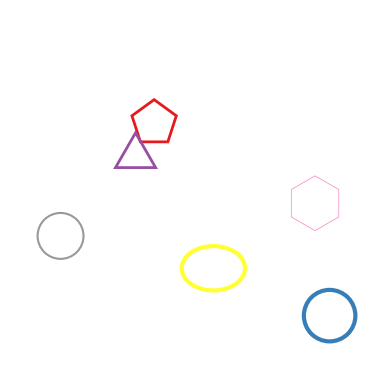[{"shape": "pentagon", "thickness": 2, "radius": 0.3, "center": [0.4, 0.681]}, {"shape": "circle", "thickness": 3, "radius": 0.33, "center": [0.856, 0.18]}, {"shape": "triangle", "thickness": 2, "radius": 0.3, "center": [0.352, 0.595]}, {"shape": "oval", "thickness": 3, "radius": 0.41, "center": [0.554, 0.303]}, {"shape": "hexagon", "thickness": 0.5, "radius": 0.36, "center": [0.818, 0.472]}, {"shape": "circle", "thickness": 1.5, "radius": 0.3, "center": [0.157, 0.387]}]